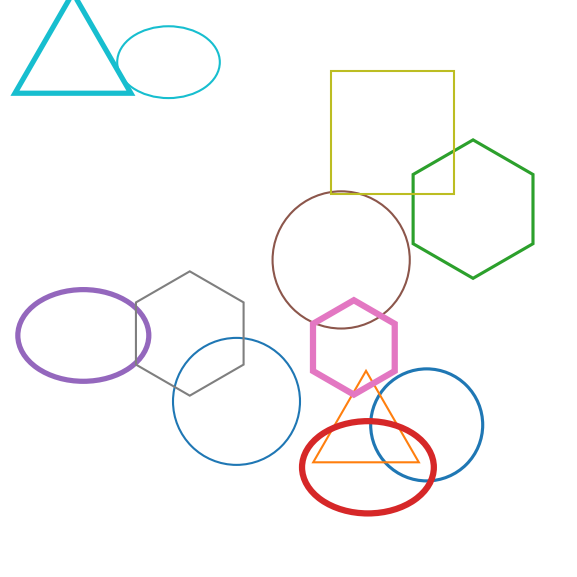[{"shape": "circle", "thickness": 1, "radius": 0.55, "center": [0.41, 0.304]}, {"shape": "circle", "thickness": 1.5, "radius": 0.48, "center": [0.739, 0.263]}, {"shape": "triangle", "thickness": 1, "radius": 0.53, "center": [0.634, 0.251]}, {"shape": "hexagon", "thickness": 1.5, "radius": 0.6, "center": [0.819, 0.637]}, {"shape": "oval", "thickness": 3, "radius": 0.57, "center": [0.637, 0.19]}, {"shape": "oval", "thickness": 2.5, "radius": 0.57, "center": [0.144, 0.418]}, {"shape": "circle", "thickness": 1, "radius": 0.59, "center": [0.591, 0.549]}, {"shape": "hexagon", "thickness": 3, "radius": 0.41, "center": [0.613, 0.398]}, {"shape": "hexagon", "thickness": 1, "radius": 0.54, "center": [0.329, 0.422]}, {"shape": "square", "thickness": 1, "radius": 0.53, "center": [0.679, 0.77]}, {"shape": "oval", "thickness": 1, "radius": 0.44, "center": [0.292, 0.891]}, {"shape": "triangle", "thickness": 2.5, "radius": 0.58, "center": [0.126, 0.896]}]